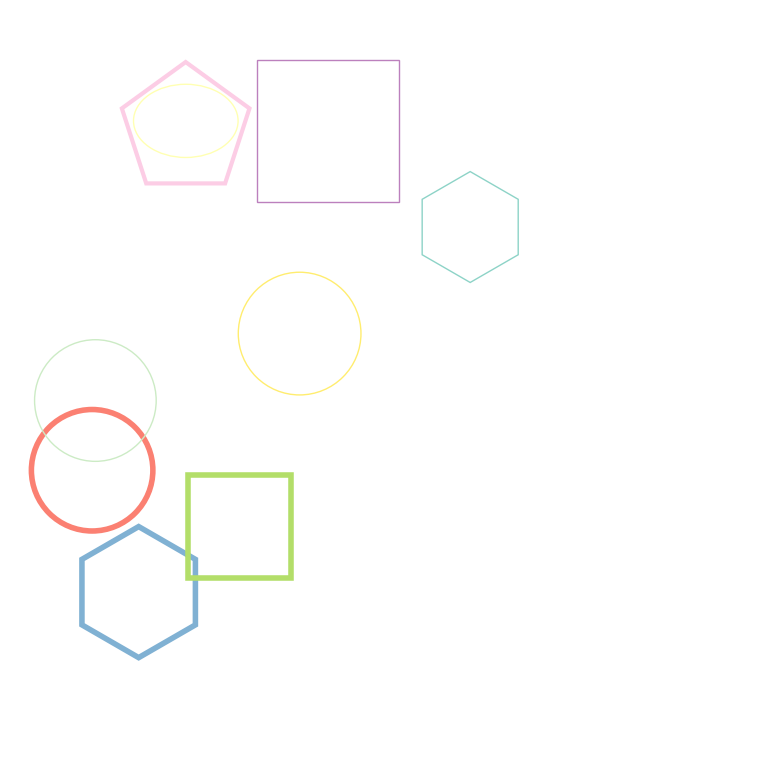[{"shape": "hexagon", "thickness": 0.5, "radius": 0.36, "center": [0.611, 0.705]}, {"shape": "oval", "thickness": 0.5, "radius": 0.34, "center": [0.241, 0.843]}, {"shape": "circle", "thickness": 2, "radius": 0.39, "center": [0.12, 0.389]}, {"shape": "hexagon", "thickness": 2, "radius": 0.43, "center": [0.18, 0.231]}, {"shape": "square", "thickness": 2, "radius": 0.34, "center": [0.311, 0.316]}, {"shape": "pentagon", "thickness": 1.5, "radius": 0.44, "center": [0.241, 0.832]}, {"shape": "square", "thickness": 0.5, "radius": 0.46, "center": [0.426, 0.83]}, {"shape": "circle", "thickness": 0.5, "radius": 0.39, "center": [0.124, 0.48]}, {"shape": "circle", "thickness": 0.5, "radius": 0.4, "center": [0.389, 0.567]}]